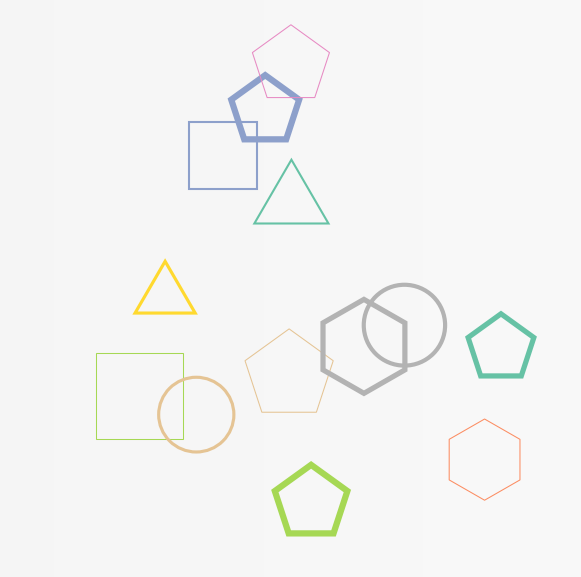[{"shape": "pentagon", "thickness": 2.5, "radius": 0.3, "center": [0.862, 0.396]}, {"shape": "triangle", "thickness": 1, "radius": 0.37, "center": [0.501, 0.649]}, {"shape": "hexagon", "thickness": 0.5, "radius": 0.35, "center": [0.834, 0.203]}, {"shape": "square", "thickness": 1, "radius": 0.29, "center": [0.384, 0.729]}, {"shape": "pentagon", "thickness": 3, "radius": 0.31, "center": [0.456, 0.808]}, {"shape": "pentagon", "thickness": 0.5, "radius": 0.35, "center": [0.501, 0.887]}, {"shape": "square", "thickness": 0.5, "radius": 0.38, "center": [0.24, 0.314]}, {"shape": "pentagon", "thickness": 3, "radius": 0.33, "center": [0.535, 0.129]}, {"shape": "triangle", "thickness": 1.5, "radius": 0.3, "center": [0.284, 0.487]}, {"shape": "pentagon", "thickness": 0.5, "radius": 0.4, "center": [0.497, 0.35]}, {"shape": "circle", "thickness": 1.5, "radius": 0.32, "center": [0.338, 0.281]}, {"shape": "hexagon", "thickness": 2.5, "radius": 0.41, "center": [0.626, 0.399]}, {"shape": "circle", "thickness": 2, "radius": 0.35, "center": [0.696, 0.436]}]